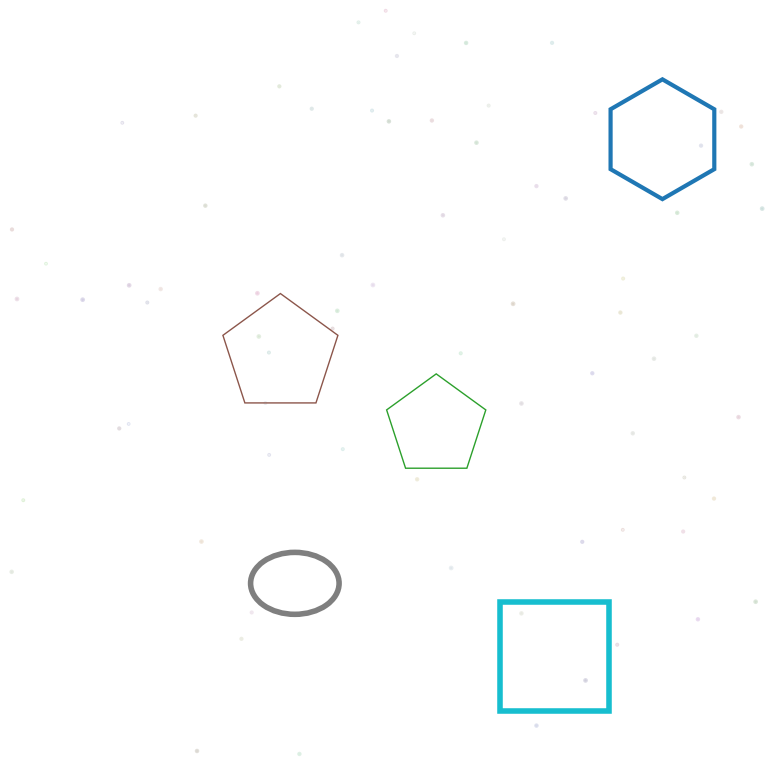[{"shape": "hexagon", "thickness": 1.5, "radius": 0.39, "center": [0.86, 0.819]}, {"shape": "pentagon", "thickness": 0.5, "radius": 0.34, "center": [0.567, 0.447]}, {"shape": "pentagon", "thickness": 0.5, "radius": 0.39, "center": [0.364, 0.54]}, {"shape": "oval", "thickness": 2, "radius": 0.29, "center": [0.383, 0.242]}, {"shape": "square", "thickness": 2, "radius": 0.35, "center": [0.72, 0.147]}]